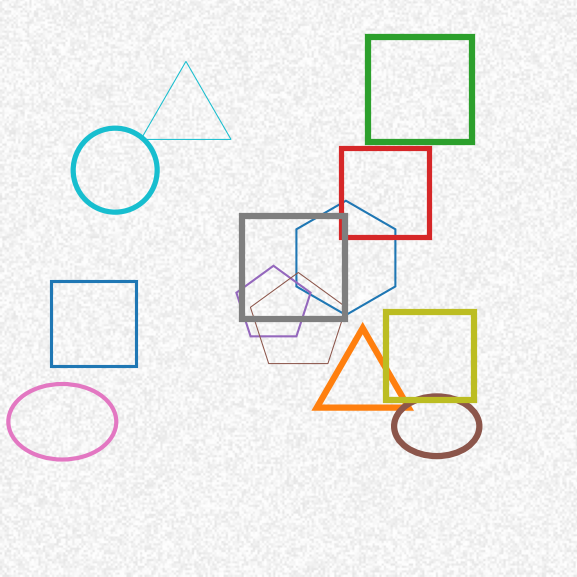[{"shape": "hexagon", "thickness": 1, "radius": 0.49, "center": [0.599, 0.553]}, {"shape": "square", "thickness": 1.5, "radius": 0.37, "center": [0.162, 0.439]}, {"shape": "triangle", "thickness": 3, "radius": 0.46, "center": [0.628, 0.339]}, {"shape": "square", "thickness": 3, "radius": 0.45, "center": [0.727, 0.845]}, {"shape": "square", "thickness": 2.5, "radius": 0.38, "center": [0.667, 0.666]}, {"shape": "pentagon", "thickness": 1, "radius": 0.34, "center": [0.474, 0.471]}, {"shape": "pentagon", "thickness": 0.5, "radius": 0.44, "center": [0.517, 0.44]}, {"shape": "oval", "thickness": 3, "radius": 0.37, "center": [0.756, 0.261]}, {"shape": "oval", "thickness": 2, "radius": 0.47, "center": [0.108, 0.269]}, {"shape": "square", "thickness": 3, "radius": 0.45, "center": [0.508, 0.536]}, {"shape": "square", "thickness": 3, "radius": 0.38, "center": [0.744, 0.383]}, {"shape": "triangle", "thickness": 0.5, "radius": 0.45, "center": [0.322, 0.803]}, {"shape": "circle", "thickness": 2.5, "radius": 0.36, "center": [0.199, 0.704]}]